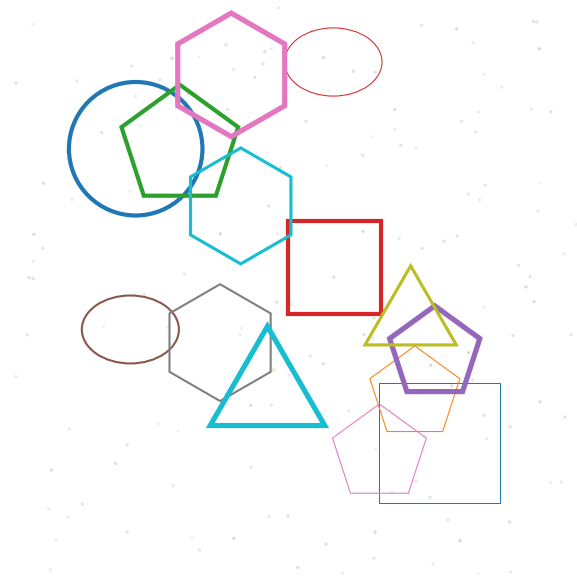[{"shape": "square", "thickness": 0.5, "radius": 0.52, "center": [0.761, 0.232]}, {"shape": "circle", "thickness": 2, "radius": 0.58, "center": [0.235, 0.742]}, {"shape": "pentagon", "thickness": 0.5, "radius": 0.41, "center": [0.718, 0.318]}, {"shape": "pentagon", "thickness": 2, "radius": 0.53, "center": [0.311, 0.746]}, {"shape": "square", "thickness": 2, "radius": 0.4, "center": [0.579, 0.537]}, {"shape": "oval", "thickness": 0.5, "radius": 0.42, "center": [0.577, 0.892]}, {"shape": "pentagon", "thickness": 2.5, "radius": 0.41, "center": [0.753, 0.387]}, {"shape": "oval", "thickness": 1, "radius": 0.42, "center": [0.226, 0.429]}, {"shape": "pentagon", "thickness": 0.5, "radius": 0.43, "center": [0.657, 0.214]}, {"shape": "hexagon", "thickness": 2.5, "radius": 0.53, "center": [0.4, 0.87]}, {"shape": "hexagon", "thickness": 1, "radius": 0.51, "center": [0.381, 0.406]}, {"shape": "triangle", "thickness": 1.5, "radius": 0.46, "center": [0.711, 0.448]}, {"shape": "hexagon", "thickness": 1.5, "radius": 0.5, "center": [0.417, 0.643]}, {"shape": "triangle", "thickness": 2.5, "radius": 0.57, "center": [0.463, 0.32]}]